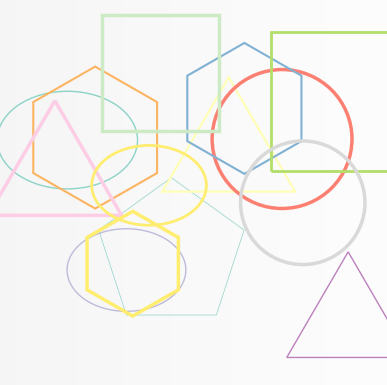[{"shape": "oval", "thickness": 1, "radius": 0.91, "center": [0.174, 0.636]}, {"shape": "pentagon", "thickness": 0.5, "radius": 0.99, "center": [0.442, 0.341]}, {"shape": "triangle", "thickness": 1.5, "radius": 0.99, "center": [0.59, 0.601]}, {"shape": "oval", "thickness": 1, "radius": 0.77, "center": [0.326, 0.299]}, {"shape": "circle", "thickness": 2.5, "radius": 0.9, "center": [0.728, 0.639]}, {"shape": "hexagon", "thickness": 1.5, "radius": 0.85, "center": [0.631, 0.718]}, {"shape": "hexagon", "thickness": 1.5, "radius": 0.92, "center": [0.246, 0.643]}, {"shape": "square", "thickness": 2, "radius": 0.91, "center": [0.88, 0.736]}, {"shape": "triangle", "thickness": 2.5, "radius": 0.99, "center": [0.142, 0.54]}, {"shape": "circle", "thickness": 2.5, "radius": 0.8, "center": [0.781, 0.473]}, {"shape": "triangle", "thickness": 1, "radius": 0.91, "center": [0.898, 0.163]}, {"shape": "square", "thickness": 2.5, "radius": 0.75, "center": [0.414, 0.811]}, {"shape": "oval", "thickness": 2, "radius": 0.74, "center": [0.385, 0.519]}, {"shape": "hexagon", "thickness": 2.5, "radius": 0.68, "center": [0.342, 0.315]}]